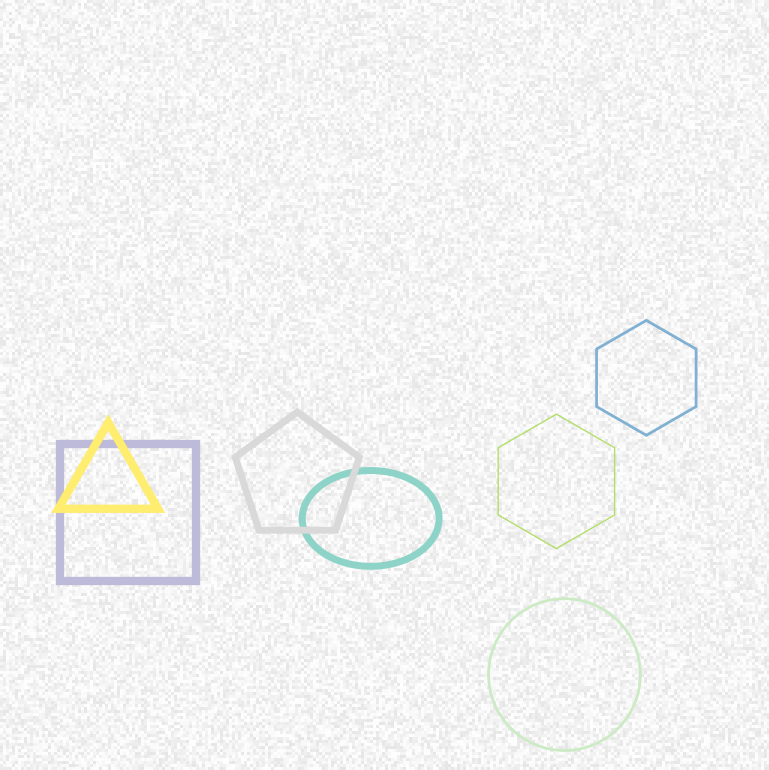[{"shape": "oval", "thickness": 2.5, "radius": 0.44, "center": [0.481, 0.327]}, {"shape": "square", "thickness": 3, "radius": 0.44, "center": [0.166, 0.335]}, {"shape": "hexagon", "thickness": 1, "radius": 0.37, "center": [0.839, 0.509]}, {"shape": "hexagon", "thickness": 0.5, "radius": 0.44, "center": [0.723, 0.375]}, {"shape": "pentagon", "thickness": 2.5, "radius": 0.42, "center": [0.386, 0.38]}, {"shape": "circle", "thickness": 1, "radius": 0.49, "center": [0.733, 0.124]}, {"shape": "triangle", "thickness": 3, "radius": 0.37, "center": [0.141, 0.377]}]